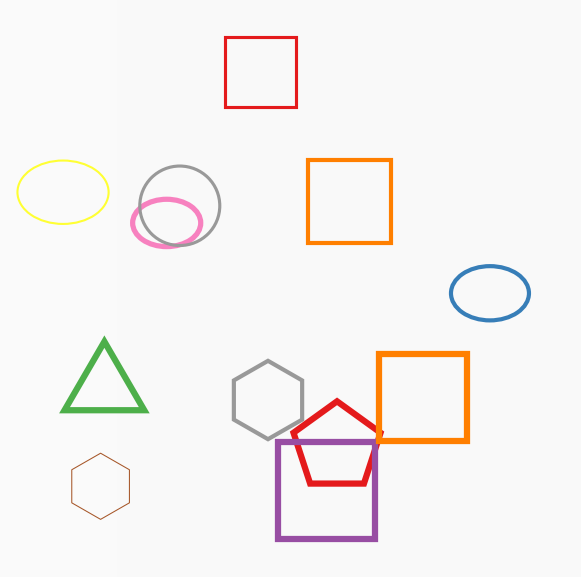[{"shape": "square", "thickness": 1.5, "radius": 0.3, "center": [0.448, 0.874]}, {"shape": "pentagon", "thickness": 3, "radius": 0.39, "center": [0.58, 0.225]}, {"shape": "oval", "thickness": 2, "radius": 0.34, "center": [0.843, 0.491]}, {"shape": "triangle", "thickness": 3, "radius": 0.4, "center": [0.18, 0.328]}, {"shape": "square", "thickness": 3, "radius": 0.42, "center": [0.562, 0.15]}, {"shape": "square", "thickness": 3, "radius": 0.38, "center": [0.727, 0.311]}, {"shape": "square", "thickness": 2, "radius": 0.36, "center": [0.602, 0.65]}, {"shape": "oval", "thickness": 1, "radius": 0.39, "center": [0.108, 0.666]}, {"shape": "hexagon", "thickness": 0.5, "radius": 0.29, "center": [0.173, 0.157]}, {"shape": "oval", "thickness": 2.5, "radius": 0.29, "center": [0.287, 0.613]}, {"shape": "circle", "thickness": 1.5, "radius": 0.34, "center": [0.309, 0.643]}, {"shape": "hexagon", "thickness": 2, "radius": 0.34, "center": [0.461, 0.306]}]